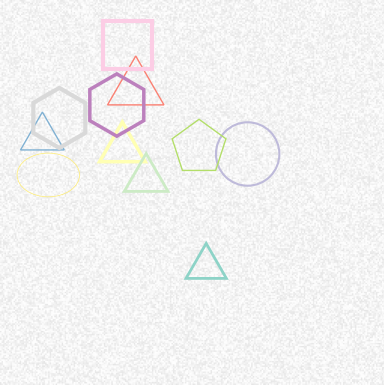[{"shape": "triangle", "thickness": 2, "radius": 0.3, "center": [0.536, 0.307]}, {"shape": "triangle", "thickness": 2.5, "radius": 0.34, "center": [0.318, 0.614]}, {"shape": "circle", "thickness": 1.5, "radius": 0.41, "center": [0.643, 0.6]}, {"shape": "triangle", "thickness": 1, "radius": 0.42, "center": [0.353, 0.77]}, {"shape": "triangle", "thickness": 1, "radius": 0.33, "center": [0.11, 0.643]}, {"shape": "pentagon", "thickness": 1, "radius": 0.37, "center": [0.517, 0.617]}, {"shape": "square", "thickness": 3, "radius": 0.32, "center": [0.331, 0.883]}, {"shape": "hexagon", "thickness": 3, "radius": 0.39, "center": [0.154, 0.694]}, {"shape": "hexagon", "thickness": 2.5, "radius": 0.4, "center": [0.303, 0.727]}, {"shape": "triangle", "thickness": 2, "radius": 0.33, "center": [0.38, 0.536]}, {"shape": "oval", "thickness": 0.5, "radius": 0.41, "center": [0.125, 0.546]}]